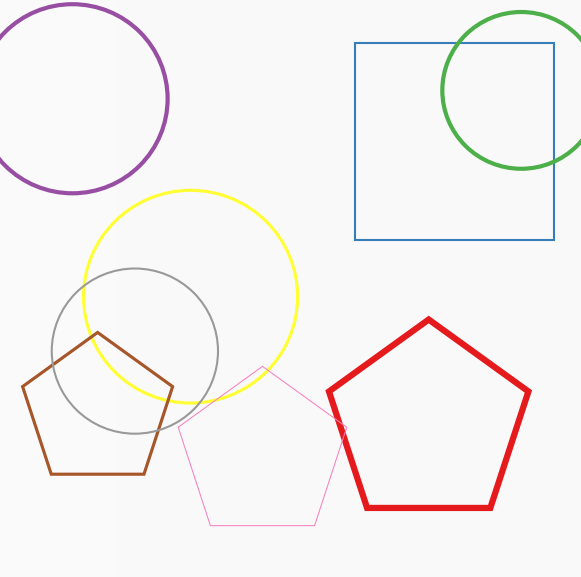[{"shape": "pentagon", "thickness": 3, "radius": 0.9, "center": [0.738, 0.266]}, {"shape": "square", "thickness": 1, "radius": 0.85, "center": [0.782, 0.754]}, {"shape": "circle", "thickness": 2, "radius": 0.68, "center": [0.897, 0.843]}, {"shape": "circle", "thickness": 2, "radius": 0.82, "center": [0.125, 0.828]}, {"shape": "circle", "thickness": 1.5, "radius": 0.92, "center": [0.328, 0.485]}, {"shape": "pentagon", "thickness": 1.5, "radius": 0.68, "center": [0.168, 0.288]}, {"shape": "pentagon", "thickness": 0.5, "radius": 0.76, "center": [0.452, 0.212]}, {"shape": "circle", "thickness": 1, "radius": 0.72, "center": [0.232, 0.391]}]